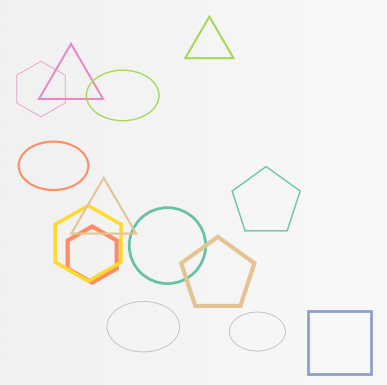[{"shape": "pentagon", "thickness": 1, "radius": 0.46, "center": [0.687, 0.475]}, {"shape": "circle", "thickness": 2, "radius": 0.49, "center": [0.432, 0.362]}, {"shape": "hexagon", "thickness": 3, "radius": 0.37, "center": [0.238, 0.339]}, {"shape": "oval", "thickness": 1.5, "radius": 0.45, "center": [0.138, 0.569]}, {"shape": "square", "thickness": 2, "radius": 0.4, "center": [0.876, 0.111]}, {"shape": "triangle", "thickness": 1.5, "radius": 0.48, "center": [0.183, 0.791]}, {"shape": "hexagon", "thickness": 0.5, "radius": 0.36, "center": [0.106, 0.769]}, {"shape": "triangle", "thickness": 1.5, "radius": 0.36, "center": [0.54, 0.885]}, {"shape": "oval", "thickness": 1, "radius": 0.47, "center": [0.317, 0.752]}, {"shape": "hexagon", "thickness": 2.5, "radius": 0.49, "center": [0.228, 0.368]}, {"shape": "triangle", "thickness": 1.5, "radius": 0.48, "center": [0.268, 0.442]}, {"shape": "pentagon", "thickness": 3, "radius": 0.5, "center": [0.562, 0.286]}, {"shape": "oval", "thickness": 0.5, "radius": 0.47, "center": [0.37, 0.151]}, {"shape": "oval", "thickness": 0.5, "radius": 0.36, "center": [0.664, 0.139]}]